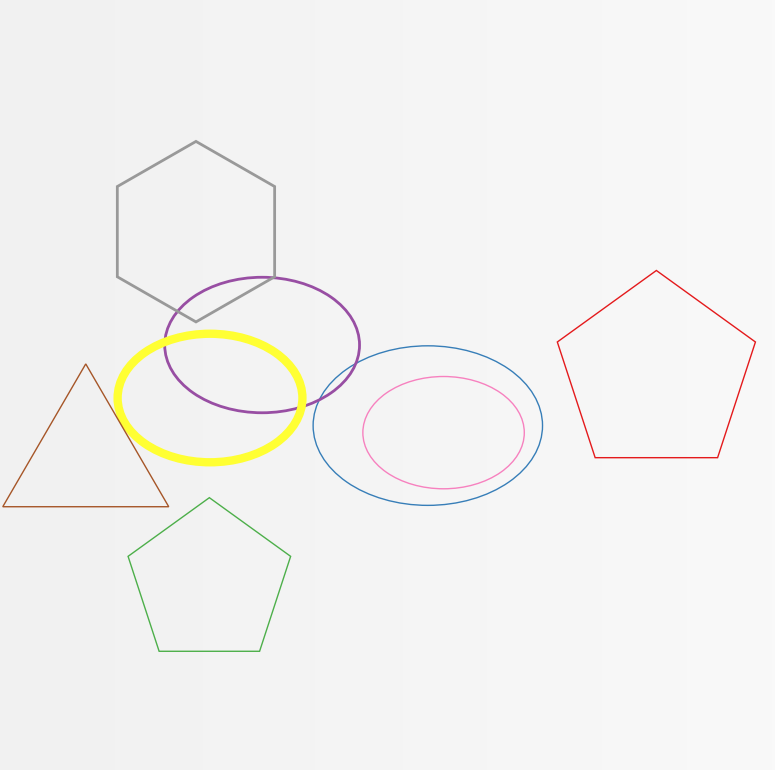[{"shape": "pentagon", "thickness": 0.5, "radius": 0.67, "center": [0.847, 0.514]}, {"shape": "oval", "thickness": 0.5, "radius": 0.74, "center": [0.552, 0.447]}, {"shape": "pentagon", "thickness": 0.5, "radius": 0.55, "center": [0.27, 0.243]}, {"shape": "oval", "thickness": 1, "radius": 0.63, "center": [0.338, 0.552]}, {"shape": "oval", "thickness": 3, "radius": 0.6, "center": [0.271, 0.483]}, {"shape": "triangle", "thickness": 0.5, "radius": 0.62, "center": [0.111, 0.404]}, {"shape": "oval", "thickness": 0.5, "radius": 0.52, "center": [0.572, 0.438]}, {"shape": "hexagon", "thickness": 1, "radius": 0.59, "center": [0.253, 0.699]}]